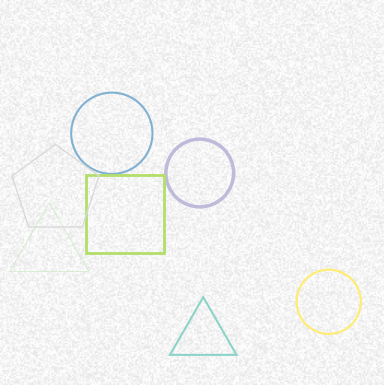[{"shape": "triangle", "thickness": 1.5, "radius": 0.5, "center": [0.528, 0.128]}, {"shape": "circle", "thickness": 2.5, "radius": 0.44, "center": [0.519, 0.551]}, {"shape": "circle", "thickness": 1.5, "radius": 0.53, "center": [0.291, 0.654]}, {"shape": "square", "thickness": 2, "radius": 0.51, "center": [0.324, 0.445]}, {"shape": "pentagon", "thickness": 1, "radius": 0.59, "center": [0.144, 0.506]}, {"shape": "triangle", "thickness": 0.5, "radius": 0.59, "center": [0.128, 0.354]}, {"shape": "circle", "thickness": 1.5, "radius": 0.42, "center": [0.854, 0.216]}]